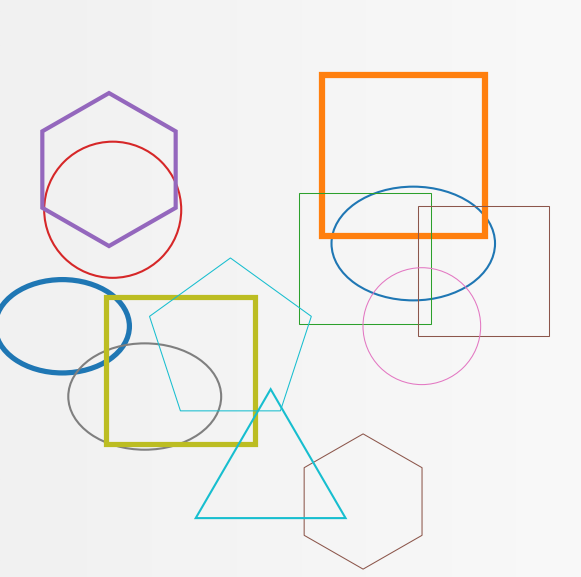[{"shape": "oval", "thickness": 2.5, "radius": 0.58, "center": [0.107, 0.434]}, {"shape": "oval", "thickness": 1, "radius": 0.7, "center": [0.711, 0.577]}, {"shape": "square", "thickness": 3, "radius": 0.7, "center": [0.694, 0.73]}, {"shape": "square", "thickness": 0.5, "radius": 0.57, "center": [0.628, 0.552]}, {"shape": "circle", "thickness": 1, "radius": 0.59, "center": [0.194, 0.636]}, {"shape": "hexagon", "thickness": 2, "radius": 0.66, "center": [0.188, 0.706]}, {"shape": "square", "thickness": 0.5, "radius": 0.56, "center": [0.832, 0.529]}, {"shape": "hexagon", "thickness": 0.5, "radius": 0.59, "center": [0.625, 0.131]}, {"shape": "circle", "thickness": 0.5, "radius": 0.51, "center": [0.726, 0.434]}, {"shape": "oval", "thickness": 1, "radius": 0.66, "center": [0.249, 0.312]}, {"shape": "square", "thickness": 2.5, "radius": 0.64, "center": [0.311, 0.357]}, {"shape": "pentagon", "thickness": 0.5, "radius": 0.73, "center": [0.396, 0.406]}, {"shape": "triangle", "thickness": 1, "radius": 0.74, "center": [0.466, 0.176]}]